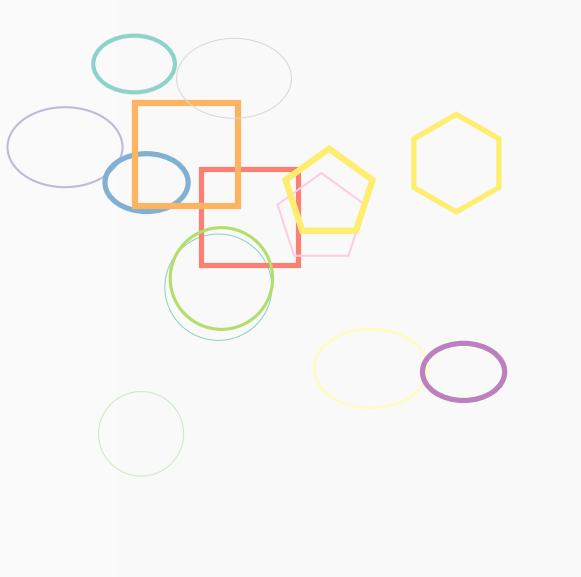[{"shape": "oval", "thickness": 2, "radius": 0.35, "center": [0.231, 0.888]}, {"shape": "circle", "thickness": 0.5, "radius": 0.46, "center": [0.376, 0.502]}, {"shape": "oval", "thickness": 1, "radius": 0.49, "center": [0.638, 0.361]}, {"shape": "oval", "thickness": 1, "radius": 0.49, "center": [0.112, 0.744]}, {"shape": "square", "thickness": 2.5, "radius": 0.42, "center": [0.43, 0.623]}, {"shape": "oval", "thickness": 2.5, "radius": 0.36, "center": [0.252, 0.683]}, {"shape": "square", "thickness": 3, "radius": 0.45, "center": [0.321, 0.732]}, {"shape": "circle", "thickness": 1.5, "radius": 0.44, "center": [0.381, 0.517]}, {"shape": "pentagon", "thickness": 1, "radius": 0.4, "center": [0.553, 0.62]}, {"shape": "oval", "thickness": 0.5, "radius": 0.49, "center": [0.403, 0.864]}, {"shape": "oval", "thickness": 2.5, "radius": 0.35, "center": [0.798, 0.355]}, {"shape": "circle", "thickness": 0.5, "radius": 0.37, "center": [0.243, 0.248]}, {"shape": "hexagon", "thickness": 2.5, "radius": 0.42, "center": [0.785, 0.717]}, {"shape": "pentagon", "thickness": 3, "radius": 0.39, "center": [0.566, 0.663]}]